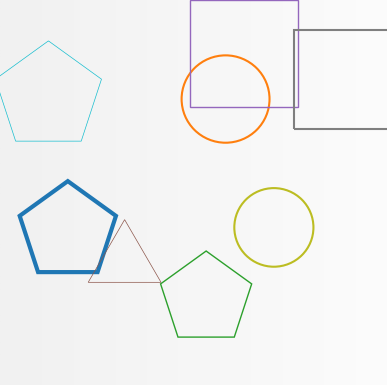[{"shape": "pentagon", "thickness": 3, "radius": 0.65, "center": [0.175, 0.399]}, {"shape": "circle", "thickness": 1.5, "radius": 0.57, "center": [0.582, 0.743]}, {"shape": "pentagon", "thickness": 1, "radius": 0.62, "center": [0.532, 0.224]}, {"shape": "square", "thickness": 1, "radius": 0.7, "center": [0.63, 0.862]}, {"shape": "triangle", "thickness": 0.5, "radius": 0.54, "center": [0.322, 0.321]}, {"shape": "square", "thickness": 1.5, "radius": 0.64, "center": [0.886, 0.794]}, {"shape": "circle", "thickness": 1.5, "radius": 0.51, "center": [0.707, 0.409]}, {"shape": "pentagon", "thickness": 0.5, "radius": 0.72, "center": [0.125, 0.75]}]